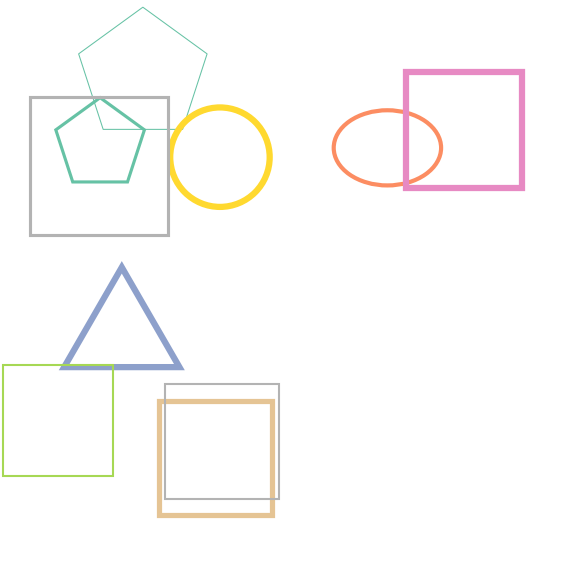[{"shape": "pentagon", "thickness": 0.5, "radius": 0.58, "center": [0.247, 0.87]}, {"shape": "pentagon", "thickness": 1.5, "radius": 0.4, "center": [0.173, 0.749]}, {"shape": "oval", "thickness": 2, "radius": 0.46, "center": [0.671, 0.743]}, {"shape": "triangle", "thickness": 3, "radius": 0.58, "center": [0.211, 0.421]}, {"shape": "square", "thickness": 3, "radius": 0.51, "center": [0.803, 0.774]}, {"shape": "square", "thickness": 1, "radius": 0.48, "center": [0.1, 0.271]}, {"shape": "circle", "thickness": 3, "radius": 0.43, "center": [0.381, 0.727]}, {"shape": "square", "thickness": 2.5, "radius": 0.49, "center": [0.373, 0.206]}, {"shape": "square", "thickness": 1, "radius": 0.49, "center": [0.384, 0.234]}, {"shape": "square", "thickness": 1.5, "radius": 0.6, "center": [0.171, 0.712]}]